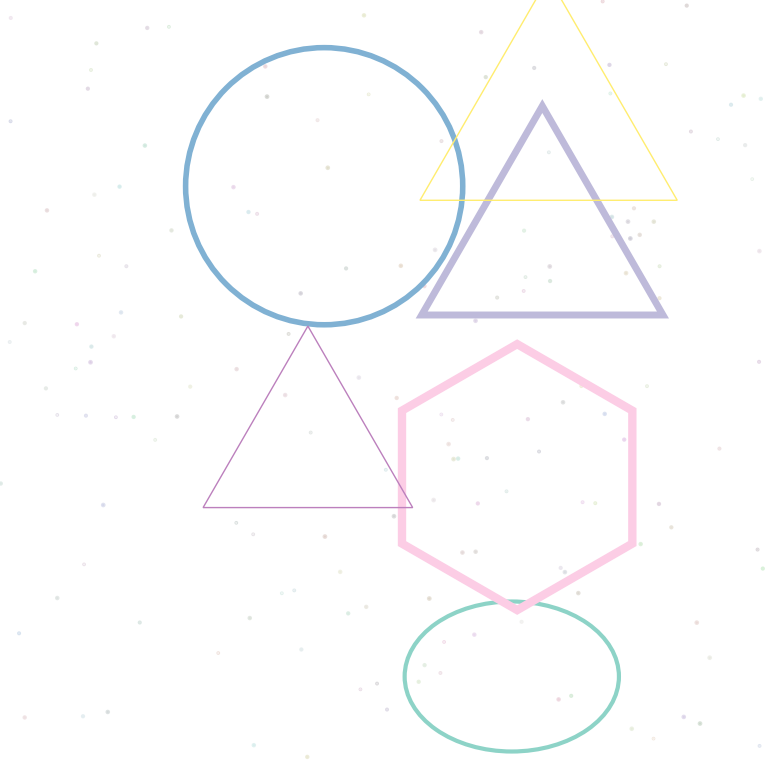[{"shape": "oval", "thickness": 1.5, "radius": 0.7, "center": [0.665, 0.121]}, {"shape": "triangle", "thickness": 2.5, "radius": 0.9, "center": [0.704, 0.681]}, {"shape": "circle", "thickness": 2, "radius": 0.9, "center": [0.421, 0.758]}, {"shape": "hexagon", "thickness": 3, "radius": 0.86, "center": [0.672, 0.38]}, {"shape": "triangle", "thickness": 0.5, "radius": 0.79, "center": [0.4, 0.419]}, {"shape": "triangle", "thickness": 0.5, "radius": 0.96, "center": [0.712, 0.836]}]